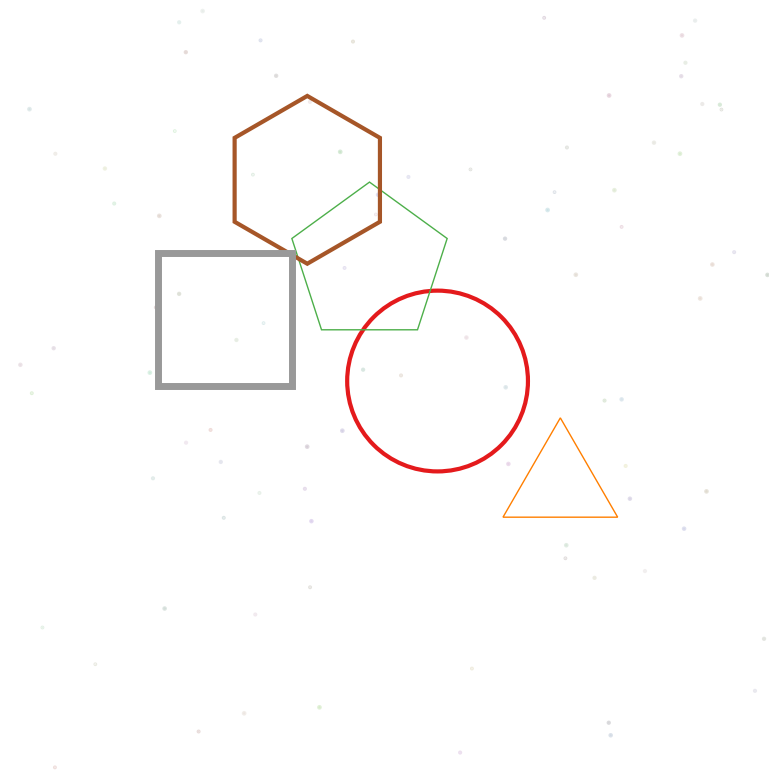[{"shape": "circle", "thickness": 1.5, "radius": 0.59, "center": [0.568, 0.505]}, {"shape": "pentagon", "thickness": 0.5, "radius": 0.53, "center": [0.48, 0.657]}, {"shape": "triangle", "thickness": 0.5, "radius": 0.43, "center": [0.728, 0.371]}, {"shape": "hexagon", "thickness": 1.5, "radius": 0.54, "center": [0.399, 0.766]}, {"shape": "square", "thickness": 2.5, "radius": 0.43, "center": [0.292, 0.585]}]